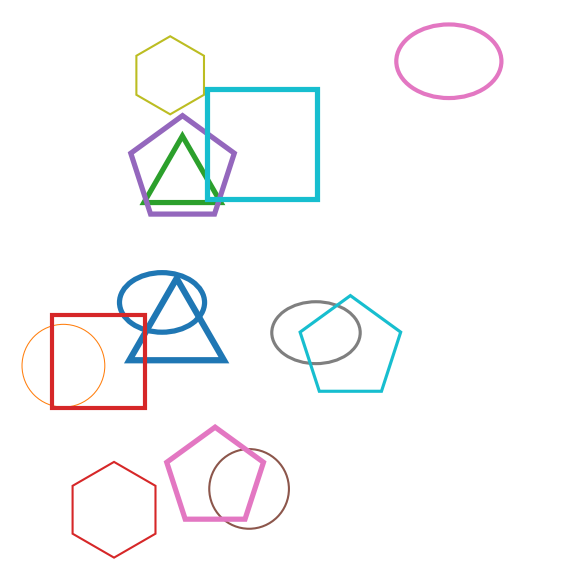[{"shape": "oval", "thickness": 2.5, "radius": 0.37, "center": [0.281, 0.475]}, {"shape": "triangle", "thickness": 3, "radius": 0.47, "center": [0.306, 0.423]}, {"shape": "circle", "thickness": 0.5, "radius": 0.36, "center": [0.11, 0.366]}, {"shape": "triangle", "thickness": 2.5, "radius": 0.38, "center": [0.316, 0.687]}, {"shape": "hexagon", "thickness": 1, "radius": 0.41, "center": [0.197, 0.116]}, {"shape": "square", "thickness": 2, "radius": 0.4, "center": [0.171, 0.373]}, {"shape": "pentagon", "thickness": 2.5, "radius": 0.47, "center": [0.316, 0.705]}, {"shape": "circle", "thickness": 1, "radius": 0.34, "center": [0.431, 0.153]}, {"shape": "pentagon", "thickness": 2.5, "radius": 0.44, "center": [0.372, 0.171]}, {"shape": "oval", "thickness": 2, "radius": 0.46, "center": [0.777, 0.893]}, {"shape": "oval", "thickness": 1.5, "radius": 0.38, "center": [0.547, 0.423]}, {"shape": "hexagon", "thickness": 1, "radius": 0.34, "center": [0.295, 0.869]}, {"shape": "pentagon", "thickness": 1.5, "radius": 0.46, "center": [0.607, 0.396]}, {"shape": "square", "thickness": 2.5, "radius": 0.48, "center": [0.454, 0.75]}]